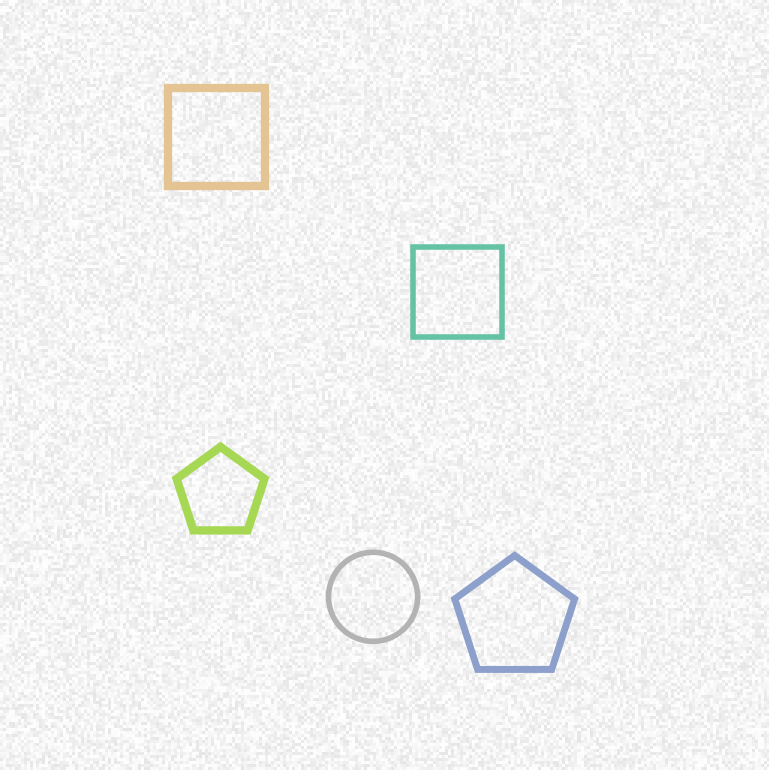[{"shape": "square", "thickness": 2, "radius": 0.29, "center": [0.594, 0.621]}, {"shape": "pentagon", "thickness": 2.5, "radius": 0.41, "center": [0.668, 0.197]}, {"shape": "pentagon", "thickness": 3, "radius": 0.3, "center": [0.286, 0.36]}, {"shape": "square", "thickness": 3, "radius": 0.32, "center": [0.281, 0.822]}, {"shape": "circle", "thickness": 2, "radius": 0.29, "center": [0.485, 0.225]}]